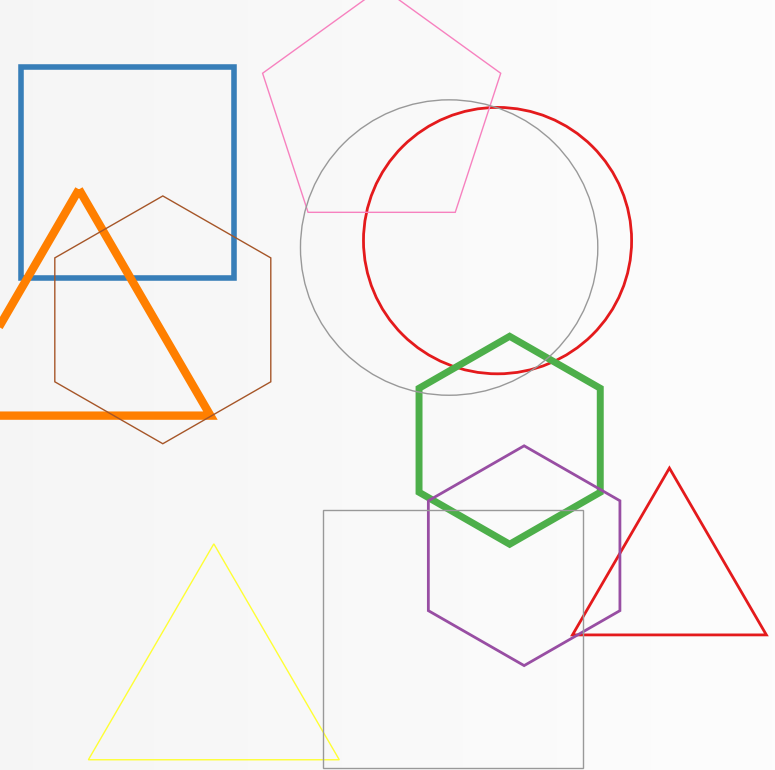[{"shape": "circle", "thickness": 1, "radius": 0.86, "center": [0.642, 0.688]}, {"shape": "triangle", "thickness": 1, "radius": 0.72, "center": [0.864, 0.248]}, {"shape": "square", "thickness": 2, "radius": 0.69, "center": [0.165, 0.776]}, {"shape": "hexagon", "thickness": 2.5, "radius": 0.68, "center": [0.658, 0.428]}, {"shape": "hexagon", "thickness": 1, "radius": 0.71, "center": [0.676, 0.278]}, {"shape": "triangle", "thickness": 3, "radius": 0.98, "center": [0.102, 0.558]}, {"shape": "triangle", "thickness": 0.5, "radius": 0.93, "center": [0.276, 0.107]}, {"shape": "hexagon", "thickness": 0.5, "radius": 0.8, "center": [0.21, 0.585]}, {"shape": "pentagon", "thickness": 0.5, "radius": 0.81, "center": [0.492, 0.855]}, {"shape": "square", "thickness": 0.5, "radius": 0.84, "center": [0.584, 0.17]}, {"shape": "circle", "thickness": 0.5, "radius": 0.96, "center": [0.58, 0.679]}]